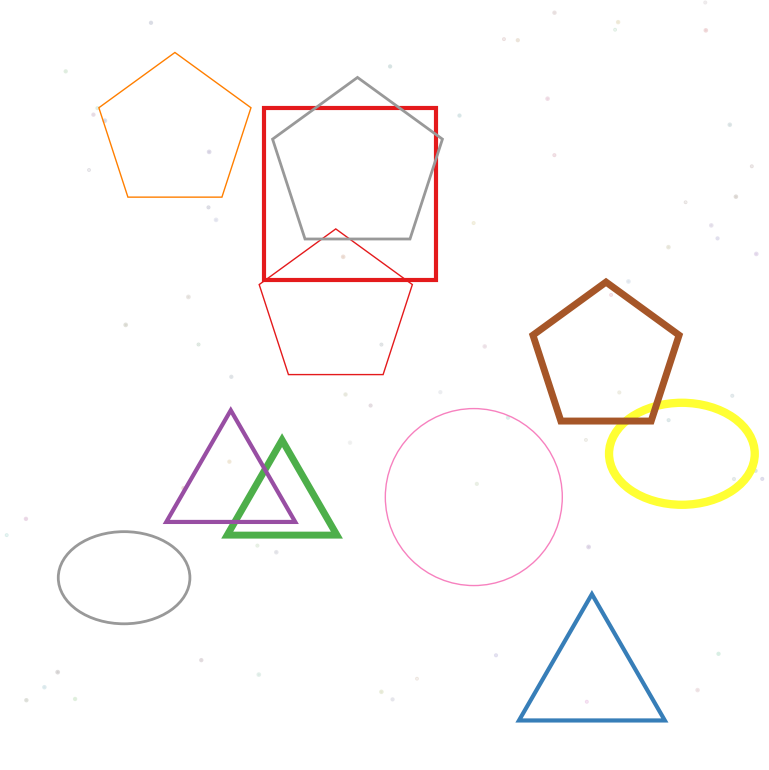[{"shape": "pentagon", "thickness": 0.5, "radius": 0.52, "center": [0.436, 0.598]}, {"shape": "square", "thickness": 1.5, "radius": 0.56, "center": [0.455, 0.748]}, {"shape": "triangle", "thickness": 1.5, "radius": 0.55, "center": [0.769, 0.119]}, {"shape": "triangle", "thickness": 2.5, "radius": 0.41, "center": [0.366, 0.346]}, {"shape": "triangle", "thickness": 1.5, "radius": 0.48, "center": [0.3, 0.37]}, {"shape": "pentagon", "thickness": 0.5, "radius": 0.52, "center": [0.227, 0.828]}, {"shape": "oval", "thickness": 3, "radius": 0.47, "center": [0.886, 0.411]}, {"shape": "pentagon", "thickness": 2.5, "radius": 0.5, "center": [0.787, 0.534]}, {"shape": "circle", "thickness": 0.5, "radius": 0.57, "center": [0.615, 0.354]}, {"shape": "oval", "thickness": 1, "radius": 0.43, "center": [0.161, 0.25]}, {"shape": "pentagon", "thickness": 1, "radius": 0.58, "center": [0.464, 0.783]}]